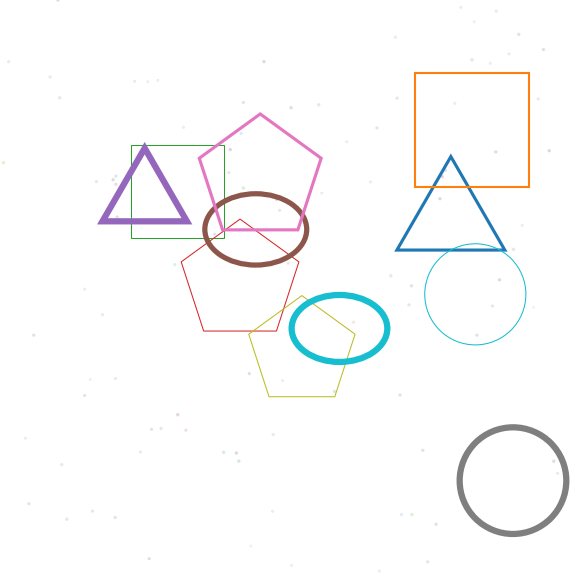[{"shape": "triangle", "thickness": 1.5, "radius": 0.54, "center": [0.781, 0.62]}, {"shape": "square", "thickness": 1, "radius": 0.49, "center": [0.818, 0.773]}, {"shape": "square", "thickness": 0.5, "radius": 0.4, "center": [0.308, 0.668]}, {"shape": "pentagon", "thickness": 0.5, "radius": 0.54, "center": [0.416, 0.513]}, {"shape": "triangle", "thickness": 3, "radius": 0.42, "center": [0.251, 0.658]}, {"shape": "oval", "thickness": 2.5, "radius": 0.44, "center": [0.443, 0.602]}, {"shape": "pentagon", "thickness": 1.5, "radius": 0.55, "center": [0.451, 0.691]}, {"shape": "circle", "thickness": 3, "radius": 0.46, "center": [0.888, 0.167]}, {"shape": "pentagon", "thickness": 0.5, "radius": 0.48, "center": [0.523, 0.39]}, {"shape": "oval", "thickness": 3, "radius": 0.41, "center": [0.588, 0.43]}, {"shape": "circle", "thickness": 0.5, "radius": 0.44, "center": [0.823, 0.489]}]